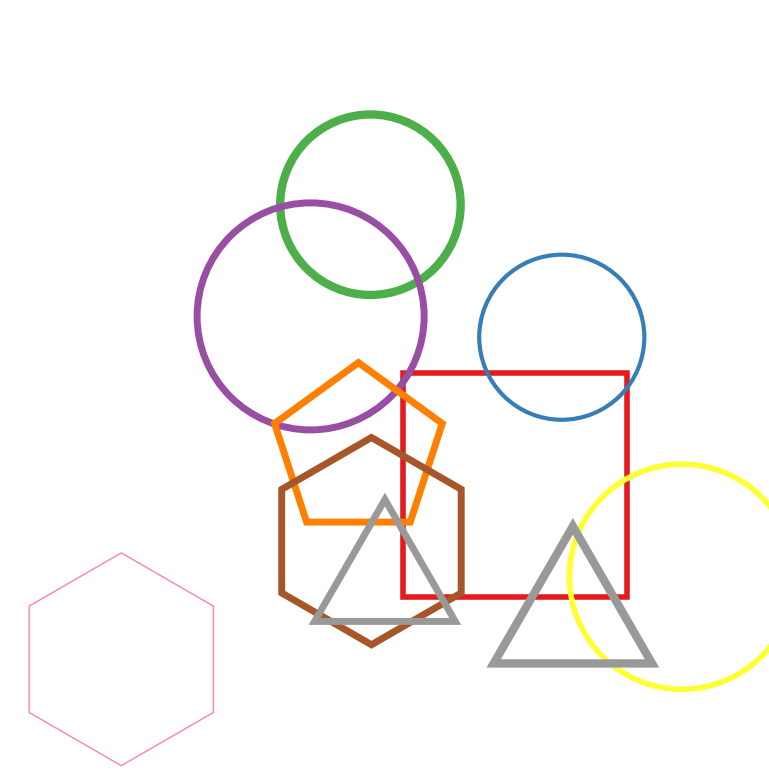[{"shape": "square", "thickness": 2, "radius": 0.73, "center": [0.668, 0.37]}, {"shape": "circle", "thickness": 1.5, "radius": 0.54, "center": [0.73, 0.562]}, {"shape": "circle", "thickness": 3, "radius": 0.59, "center": [0.481, 0.734]}, {"shape": "circle", "thickness": 2.5, "radius": 0.74, "center": [0.403, 0.589]}, {"shape": "pentagon", "thickness": 2.5, "radius": 0.57, "center": [0.465, 0.415]}, {"shape": "circle", "thickness": 2, "radius": 0.73, "center": [0.886, 0.251]}, {"shape": "hexagon", "thickness": 2.5, "radius": 0.67, "center": [0.482, 0.297]}, {"shape": "hexagon", "thickness": 0.5, "radius": 0.69, "center": [0.158, 0.144]}, {"shape": "triangle", "thickness": 3, "radius": 0.59, "center": [0.744, 0.198]}, {"shape": "triangle", "thickness": 2.5, "radius": 0.53, "center": [0.5, 0.246]}]